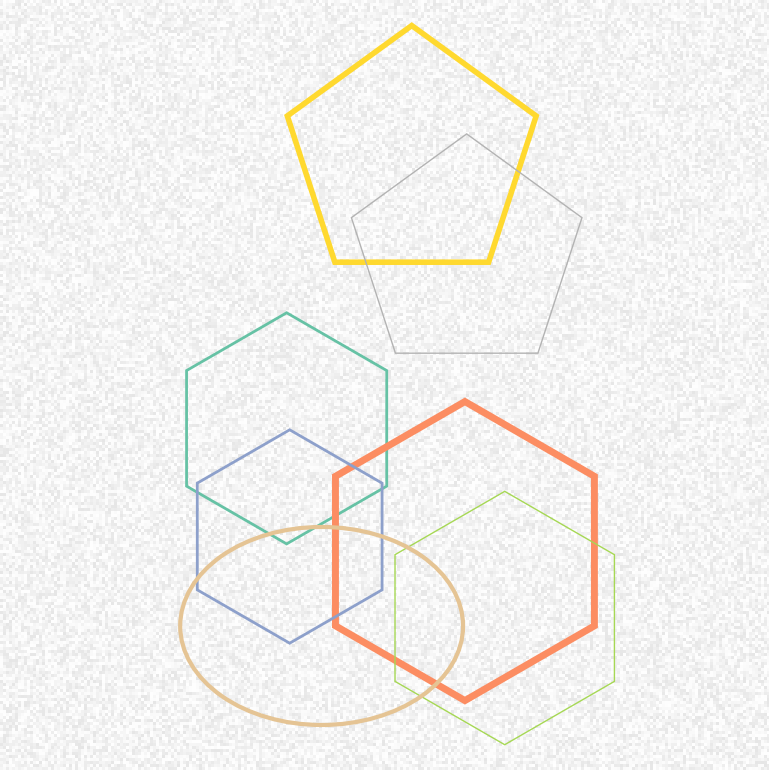[{"shape": "hexagon", "thickness": 1, "radius": 0.75, "center": [0.372, 0.444]}, {"shape": "hexagon", "thickness": 2.5, "radius": 0.97, "center": [0.604, 0.284]}, {"shape": "hexagon", "thickness": 1, "radius": 0.69, "center": [0.376, 0.303]}, {"shape": "hexagon", "thickness": 0.5, "radius": 0.82, "center": [0.655, 0.197]}, {"shape": "pentagon", "thickness": 2, "radius": 0.85, "center": [0.535, 0.797]}, {"shape": "oval", "thickness": 1.5, "radius": 0.92, "center": [0.418, 0.187]}, {"shape": "pentagon", "thickness": 0.5, "radius": 0.79, "center": [0.606, 0.669]}]